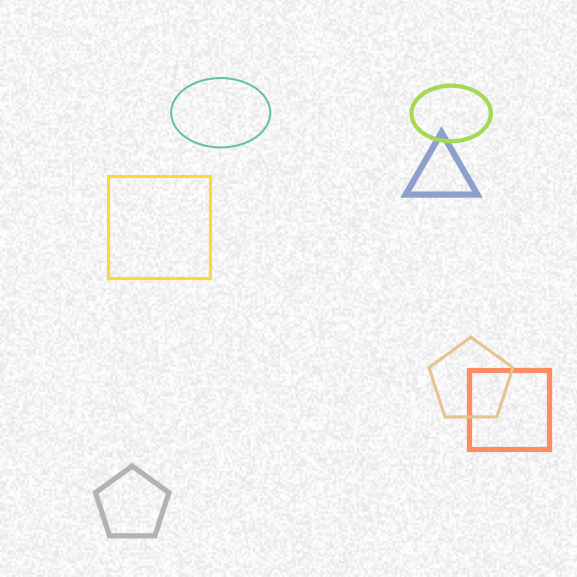[{"shape": "oval", "thickness": 1, "radius": 0.43, "center": [0.382, 0.804]}, {"shape": "square", "thickness": 2.5, "radius": 0.35, "center": [0.882, 0.29]}, {"shape": "triangle", "thickness": 3, "radius": 0.36, "center": [0.765, 0.698]}, {"shape": "oval", "thickness": 2, "radius": 0.34, "center": [0.781, 0.803]}, {"shape": "square", "thickness": 1.5, "radius": 0.44, "center": [0.276, 0.606]}, {"shape": "pentagon", "thickness": 1.5, "radius": 0.38, "center": [0.815, 0.339]}, {"shape": "pentagon", "thickness": 2.5, "radius": 0.33, "center": [0.229, 0.125]}]